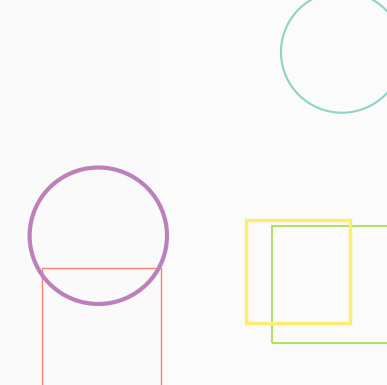[{"shape": "circle", "thickness": 1.5, "radius": 0.79, "center": [0.882, 0.865]}, {"shape": "square", "thickness": 1, "radius": 0.77, "center": [0.263, 0.15]}, {"shape": "square", "thickness": 1.5, "radius": 0.76, "center": [0.855, 0.262]}, {"shape": "circle", "thickness": 3, "radius": 0.89, "center": [0.254, 0.388]}, {"shape": "square", "thickness": 2.5, "radius": 0.67, "center": [0.77, 0.295]}]